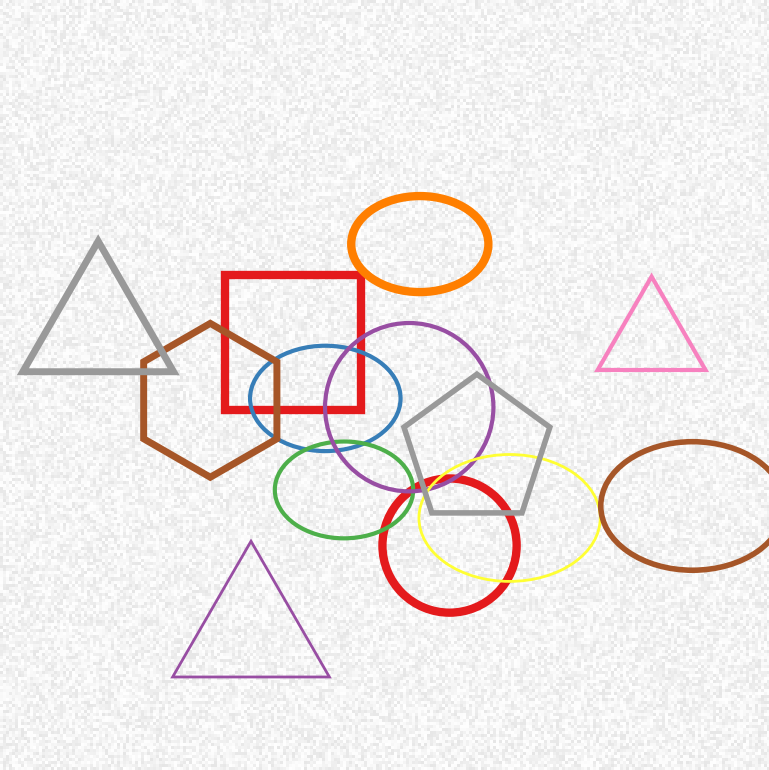[{"shape": "square", "thickness": 3, "radius": 0.44, "center": [0.381, 0.555]}, {"shape": "circle", "thickness": 3, "radius": 0.44, "center": [0.584, 0.291]}, {"shape": "oval", "thickness": 1.5, "radius": 0.49, "center": [0.422, 0.483]}, {"shape": "oval", "thickness": 1.5, "radius": 0.45, "center": [0.447, 0.364]}, {"shape": "circle", "thickness": 1.5, "radius": 0.55, "center": [0.531, 0.471]}, {"shape": "triangle", "thickness": 1, "radius": 0.59, "center": [0.326, 0.18]}, {"shape": "oval", "thickness": 3, "radius": 0.45, "center": [0.545, 0.683]}, {"shape": "oval", "thickness": 1, "radius": 0.59, "center": [0.662, 0.327]}, {"shape": "oval", "thickness": 2, "radius": 0.6, "center": [0.899, 0.343]}, {"shape": "hexagon", "thickness": 2.5, "radius": 0.5, "center": [0.273, 0.48]}, {"shape": "triangle", "thickness": 1.5, "radius": 0.4, "center": [0.846, 0.56]}, {"shape": "pentagon", "thickness": 2, "radius": 0.5, "center": [0.619, 0.414]}, {"shape": "triangle", "thickness": 2.5, "radius": 0.57, "center": [0.128, 0.574]}]